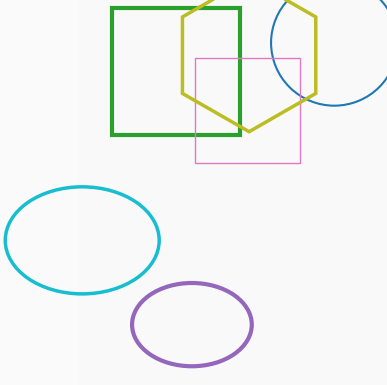[{"shape": "circle", "thickness": 1.5, "radius": 0.82, "center": [0.863, 0.889]}, {"shape": "square", "thickness": 3, "radius": 0.83, "center": [0.454, 0.815]}, {"shape": "oval", "thickness": 3, "radius": 0.77, "center": [0.495, 0.157]}, {"shape": "square", "thickness": 1, "radius": 0.68, "center": [0.639, 0.712]}, {"shape": "hexagon", "thickness": 2.5, "radius": 0.99, "center": [0.643, 0.857]}, {"shape": "oval", "thickness": 2.5, "radius": 0.99, "center": [0.212, 0.376]}]